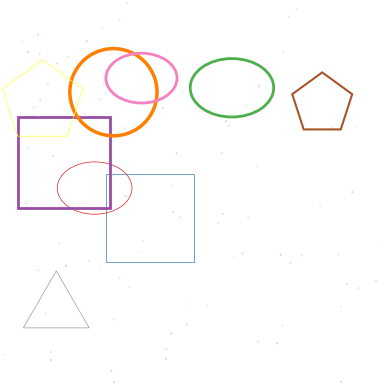[{"shape": "oval", "thickness": 0.5, "radius": 0.49, "center": [0.246, 0.511]}, {"shape": "square", "thickness": 0.5, "radius": 0.57, "center": [0.389, 0.435]}, {"shape": "oval", "thickness": 2, "radius": 0.54, "center": [0.602, 0.772]}, {"shape": "square", "thickness": 2, "radius": 0.59, "center": [0.166, 0.577]}, {"shape": "circle", "thickness": 2.5, "radius": 0.57, "center": [0.295, 0.761]}, {"shape": "pentagon", "thickness": 0.5, "radius": 0.55, "center": [0.111, 0.735]}, {"shape": "pentagon", "thickness": 1.5, "radius": 0.41, "center": [0.837, 0.73]}, {"shape": "oval", "thickness": 2, "radius": 0.46, "center": [0.367, 0.797]}, {"shape": "triangle", "thickness": 0.5, "radius": 0.49, "center": [0.146, 0.198]}]